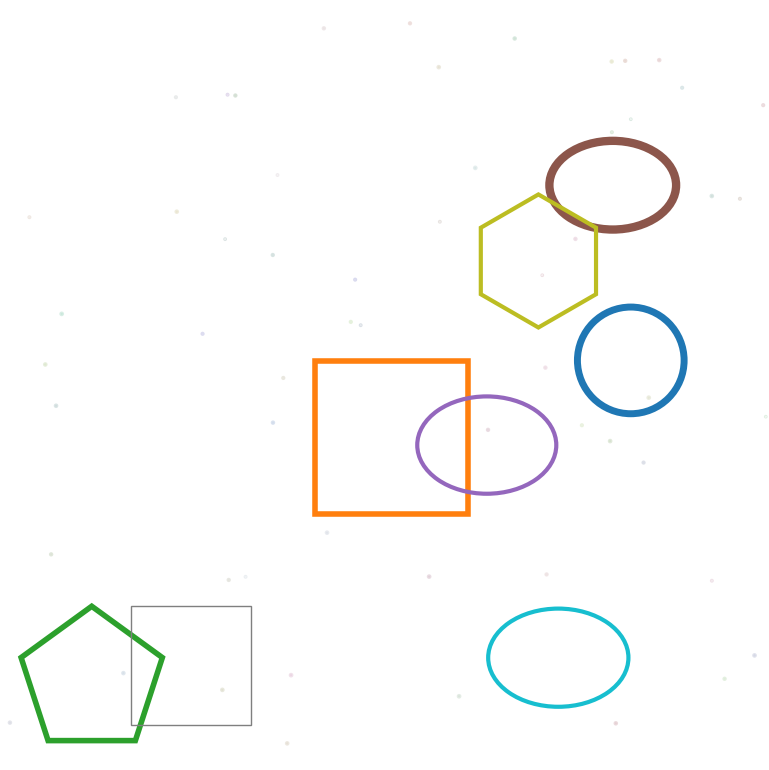[{"shape": "circle", "thickness": 2.5, "radius": 0.35, "center": [0.819, 0.532]}, {"shape": "square", "thickness": 2, "radius": 0.49, "center": [0.509, 0.432]}, {"shape": "pentagon", "thickness": 2, "radius": 0.48, "center": [0.119, 0.116]}, {"shape": "oval", "thickness": 1.5, "radius": 0.45, "center": [0.632, 0.422]}, {"shape": "oval", "thickness": 3, "radius": 0.41, "center": [0.796, 0.759]}, {"shape": "square", "thickness": 0.5, "radius": 0.39, "center": [0.248, 0.136]}, {"shape": "hexagon", "thickness": 1.5, "radius": 0.43, "center": [0.699, 0.661]}, {"shape": "oval", "thickness": 1.5, "radius": 0.46, "center": [0.725, 0.146]}]